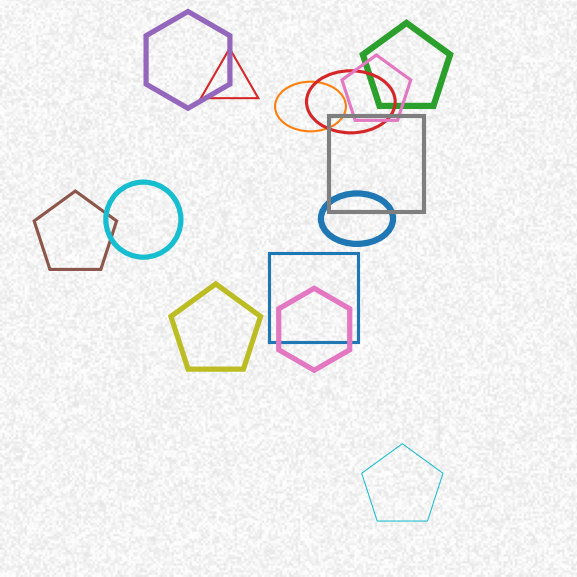[{"shape": "square", "thickness": 1.5, "radius": 0.39, "center": [0.543, 0.484]}, {"shape": "oval", "thickness": 3, "radius": 0.31, "center": [0.618, 0.621]}, {"shape": "oval", "thickness": 1, "radius": 0.31, "center": [0.538, 0.815]}, {"shape": "pentagon", "thickness": 3, "radius": 0.4, "center": [0.704, 0.88]}, {"shape": "oval", "thickness": 1.5, "radius": 0.38, "center": [0.608, 0.823]}, {"shape": "triangle", "thickness": 1, "radius": 0.29, "center": [0.398, 0.858]}, {"shape": "hexagon", "thickness": 2.5, "radius": 0.42, "center": [0.326, 0.895]}, {"shape": "pentagon", "thickness": 1.5, "radius": 0.38, "center": [0.131, 0.593]}, {"shape": "hexagon", "thickness": 2.5, "radius": 0.35, "center": [0.544, 0.429]}, {"shape": "pentagon", "thickness": 1.5, "radius": 0.31, "center": [0.652, 0.841]}, {"shape": "square", "thickness": 2, "radius": 0.41, "center": [0.652, 0.715]}, {"shape": "pentagon", "thickness": 2.5, "radius": 0.41, "center": [0.374, 0.426]}, {"shape": "pentagon", "thickness": 0.5, "radius": 0.37, "center": [0.697, 0.157]}, {"shape": "circle", "thickness": 2.5, "radius": 0.32, "center": [0.248, 0.619]}]